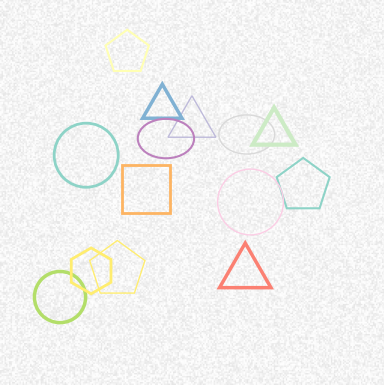[{"shape": "pentagon", "thickness": 1.5, "radius": 0.36, "center": [0.787, 0.518]}, {"shape": "circle", "thickness": 2, "radius": 0.42, "center": [0.224, 0.597]}, {"shape": "pentagon", "thickness": 1.5, "radius": 0.3, "center": [0.33, 0.864]}, {"shape": "triangle", "thickness": 1, "radius": 0.36, "center": [0.499, 0.679]}, {"shape": "triangle", "thickness": 2.5, "radius": 0.39, "center": [0.637, 0.291]}, {"shape": "triangle", "thickness": 2.5, "radius": 0.29, "center": [0.422, 0.722]}, {"shape": "square", "thickness": 2, "radius": 0.31, "center": [0.379, 0.509]}, {"shape": "circle", "thickness": 2.5, "radius": 0.33, "center": [0.156, 0.228]}, {"shape": "circle", "thickness": 1, "radius": 0.43, "center": [0.651, 0.475]}, {"shape": "oval", "thickness": 1, "radius": 0.36, "center": [0.641, 0.651]}, {"shape": "oval", "thickness": 1.5, "radius": 0.37, "center": [0.431, 0.64]}, {"shape": "triangle", "thickness": 3, "radius": 0.32, "center": [0.712, 0.656]}, {"shape": "hexagon", "thickness": 2, "radius": 0.3, "center": [0.237, 0.296]}, {"shape": "pentagon", "thickness": 1, "radius": 0.38, "center": [0.305, 0.3]}]